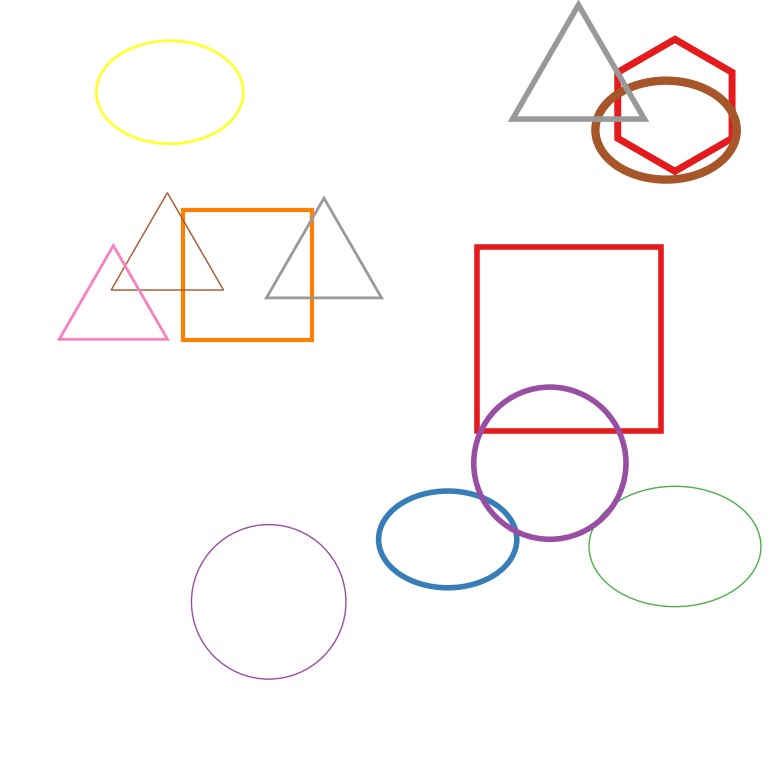[{"shape": "square", "thickness": 2, "radius": 0.6, "center": [0.739, 0.56]}, {"shape": "hexagon", "thickness": 2.5, "radius": 0.43, "center": [0.877, 0.863]}, {"shape": "oval", "thickness": 2, "radius": 0.45, "center": [0.581, 0.299]}, {"shape": "oval", "thickness": 0.5, "radius": 0.56, "center": [0.877, 0.29]}, {"shape": "circle", "thickness": 0.5, "radius": 0.5, "center": [0.349, 0.218]}, {"shape": "circle", "thickness": 2, "radius": 0.49, "center": [0.714, 0.398]}, {"shape": "square", "thickness": 1.5, "radius": 0.42, "center": [0.322, 0.643]}, {"shape": "oval", "thickness": 1, "radius": 0.48, "center": [0.221, 0.88]}, {"shape": "oval", "thickness": 3, "radius": 0.46, "center": [0.865, 0.831]}, {"shape": "triangle", "thickness": 0.5, "radius": 0.42, "center": [0.217, 0.665]}, {"shape": "triangle", "thickness": 1, "radius": 0.41, "center": [0.147, 0.6]}, {"shape": "triangle", "thickness": 2, "radius": 0.49, "center": [0.751, 0.895]}, {"shape": "triangle", "thickness": 1, "radius": 0.43, "center": [0.421, 0.656]}]